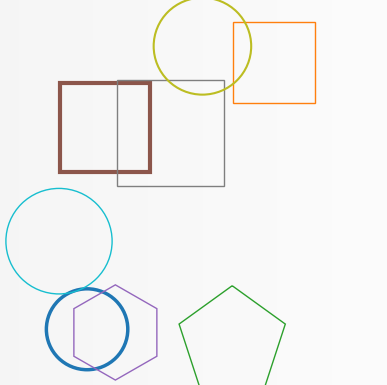[{"shape": "circle", "thickness": 2.5, "radius": 0.53, "center": [0.225, 0.145]}, {"shape": "square", "thickness": 1, "radius": 0.53, "center": [0.707, 0.838]}, {"shape": "pentagon", "thickness": 1, "radius": 0.72, "center": [0.599, 0.114]}, {"shape": "hexagon", "thickness": 1, "radius": 0.62, "center": [0.298, 0.136]}, {"shape": "square", "thickness": 3, "radius": 0.58, "center": [0.27, 0.67]}, {"shape": "square", "thickness": 1, "radius": 0.69, "center": [0.44, 0.654]}, {"shape": "circle", "thickness": 1.5, "radius": 0.63, "center": [0.522, 0.88]}, {"shape": "circle", "thickness": 1, "radius": 0.69, "center": [0.152, 0.374]}]